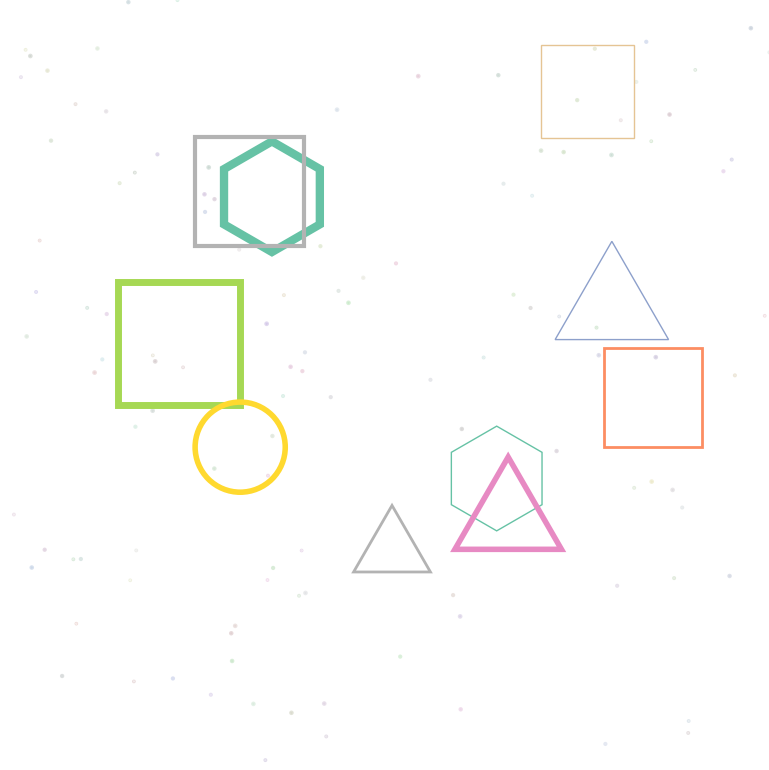[{"shape": "hexagon", "thickness": 0.5, "radius": 0.34, "center": [0.645, 0.379]}, {"shape": "hexagon", "thickness": 3, "radius": 0.36, "center": [0.353, 0.745]}, {"shape": "square", "thickness": 1, "radius": 0.32, "center": [0.848, 0.484]}, {"shape": "triangle", "thickness": 0.5, "radius": 0.43, "center": [0.795, 0.602]}, {"shape": "triangle", "thickness": 2, "radius": 0.4, "center": [0.66, 0.327]}, {"shape": "square", "thickness": 2.5, "radius": 0.4, "center": [0.233, 0.554]}, {"shape": "circle", "thickness": 2, "radius": 0.29, "center": [0.312, 0.419]}, {"shape": "square", "thickness": 0.5, "radius": 0.3, "center": [0.763, 0.882]}, {"shape": "square", "thickness": 1.5, "radius": 0.35, "center": [0.324, 0.751]}, {"shape": "triangle", "thickness": 1, "radius": 0.29, "center": [0.509, 0.286]}]